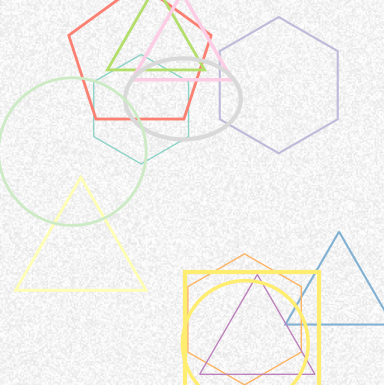[{"shape": "hexagon", "thickness": 1, "radius": 0.71, "center": [0.367, 0.716]}, {"shape": "triangle", "thickness": 2, "radius": 0.98, "center": [0.21, 0.344]}, {"shape": "hexagon", "thickness": 1.5, "radius": 0.88, "center": [0.724, 0.779]}, {"shape": "pentagon", "thickness": 2, "radius": 0.97, "center": [0.363, 0.848]}, {"shape": "triangle", "thickness": 1.5, "radius": 0.8, "center": [0.881, 0.237]}, {"shape": "hexagon", "thickness": 1, "radius": 0.85, "center": [0.635, 0.17]}, {"shape": "triangle", "thickness": 2, "radius": 0.73, "center": [0.405, 0.891]}, {"shape": "triangle", "thickness": 2.5, "radius": 0.75, "center": [0.473, 0.868]}, {"shape": "oval", "thickness": 3, "radius": 0.75, "center": [0.475, 0.743]}, {"shape": "triangle", "thickness": 1, "radius": 0.86, "center": [0.668, 0.114]}, {"shape": "circle", "thickness": 2, "radius": 0.96, "center": [0.188, 0.606]}, {"shape": "square", "thickness": 3, "radius": 0.87, "center": [0.654, 0.12]}, {"shape": "circle", "thickness": 2.5, "radius": 0.82, "center": [0.637, 0.108]}]